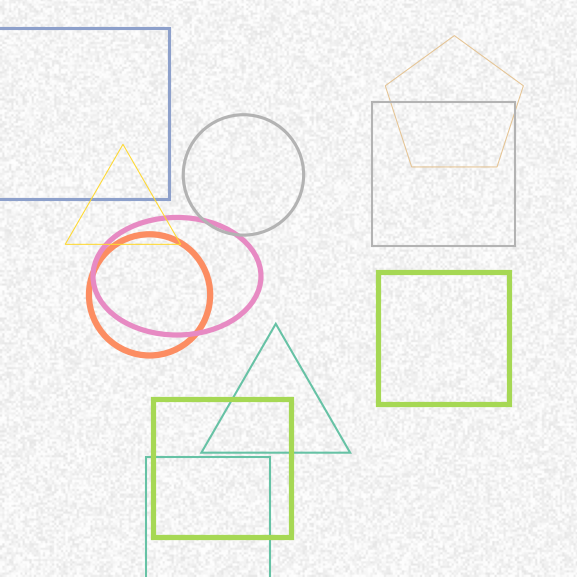[{"shape": "square", "thickness": 1, "radius": 0.54, "center": [0.36, 0.1]}, {"shape": "triangle", "thickness": 1, "radius": 0.74, "center": [0.478, 0.29]}, {"shape": "circle", "thickness": 3, "radius": 0.52, "center": [0.259, 0.489]}, {"shape": "square", "thickness": 1.5, "radius": 0.74, "center": [0.145, 0.803]}, {"shape": "oval", "thickness": 2.5, "radius": 0.73, "center": [0.306, 0.521]}, {"shape": "square", "thickness": 2.5, "radius": 0.57, "center": [0.768, 0.414]}, {"shape": "square", "thickness": 2.5, "radius": 0.6, "center": [0.384, 0.189]}, {"shape": "triangle", "thickness": 0.5, "radius": 0.58, "center": [0.213, 0.634]}, {"shape": "pentagon", "thickness": 0.5, "radius": 0.63, "center": [0.787, 0.812]}, {"shape": "square", "thickness": 1, "radius": 0.62, "center": [0.768, 0.698]}, {"shape": "circle", "thickness": 1.5, "radius": 0.52, "center": [0.422, 0.696]}]